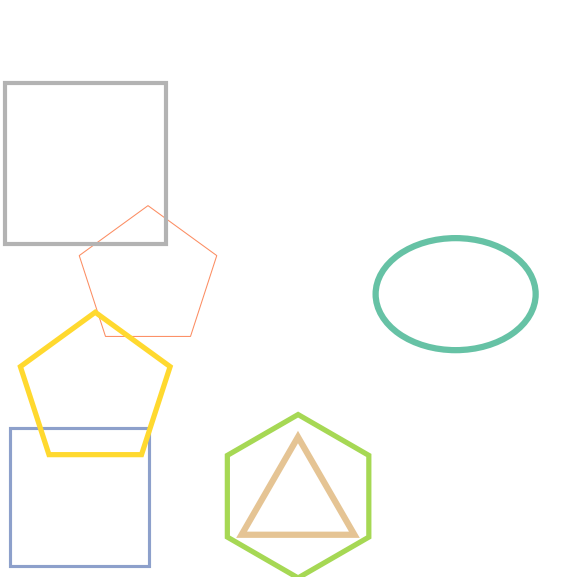[{"shape": "oval", "thickness": 3, "radius": 0.69, "center": [0.789, 0.49]}, {"shape": "pentagon", "thickness": 0.5, "radius": 0.63, "center": [0.256, 0.518]}, {"shape": "square", "thickness": 1.5, "radius": 0.6, "center": [0.137, 0.138]}, {"shape": "hexagon", "thickness": 2.5, "radius": 0.71, "center": [0.516, 0.14]}, {"shape": "pentagon", "thickness": 2.5, "radius": 0.68, "center": [0.165, 0.322]}, {"shape": "triangle", "thickness": 3, "radius": 0.56, "center": [0.516, 0.13]}, {"shape": "square", "thickness": 2, "radius": 0.7, "center": [0.148, 0.716]}]